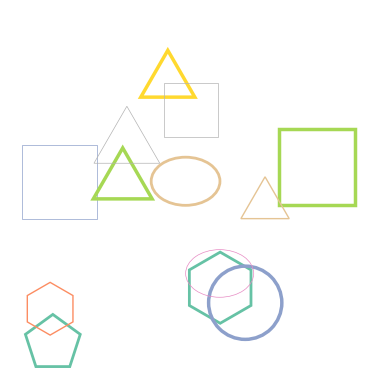[{"shape": "pentagon", "thickness": 2, "radius": 0.37, "center": [0.137, 0.108]}, {"shape": "hexagon", "thickness": 2, "radius": 0.46, "center": [0.572, 0.253]}, {"shape": "hexagon", "thickness": 1, "radius": 0.34, "center": [0.13, 0.198]}, {"shape": "circle", "thickness": 2.5, "radius": 0.48, "center": [0.637, 0.214]}, {"shape": "square", "thickness": 0.5, "radius": 0.48, "center": [0.155, 0.526]}, {"shape": "oval", "thickness": 0.5, "radius": 0.44, "center": [0.571, 0.29]}, {"shape": "square", "thickness": 2.5, "radius": 0.5, "center": [0.823, 0.566]}, {"shape": "triangle", "thickness": 2.5, "radius": 0.44, "center": [0.319, 0.528]}, {"shape": "triangle", "thickness": 2.5, "radius": 0.41, "center": [0.436, 0.788]}, {"shape": "oval", "thickness": 2, "radius": 0.45, "center": [0.482, 0.529]}, {"shape": "triangle", "thickness": 1, "radius": 0.36, "center": [0.688, 0.468]}, {"shape": "square", "thickness": 0.5, "radius": 0.35, "center": [0.496, 0.715]}, {"shape": "triangle", "thickness": 0.5, "radius": 0.49, "center": [0.33, 0.625]}]